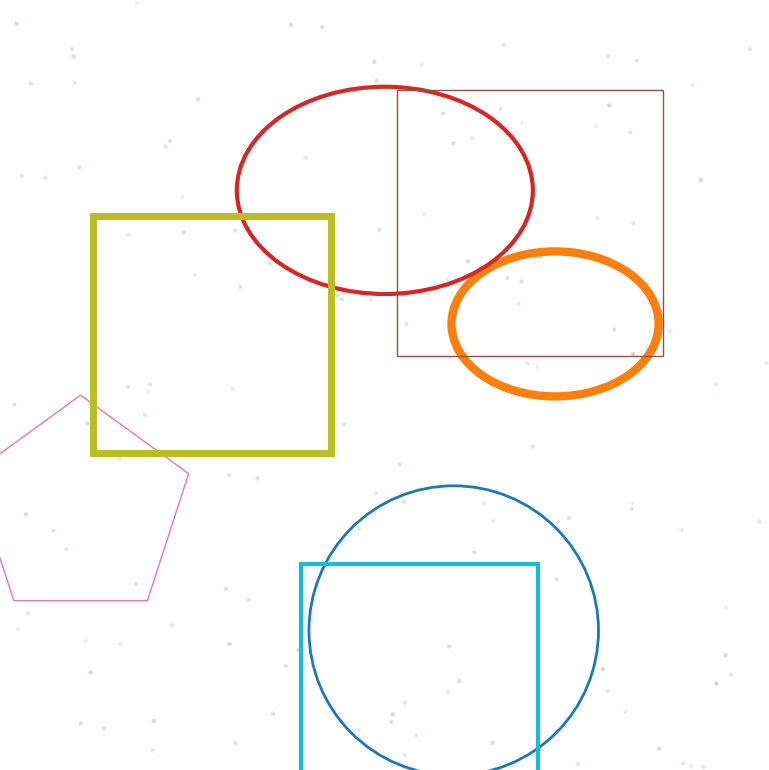[{"shape": "circle", "thickness": 1, "radius": 0.94, "center": [0.589, 0.181]}, {"shape": "oval", "thickness": 3, "radius": 0.67, "center": [0.721, 0.579]}, {"shape": "oval", "thickness": 1.5, "radius": 0.96, "center": [0.5, 0.753]}, {"shape": "square", "thickness": 0.5, "radius": 0.86, "center": [0.688, 0.71]}, {"shape": "pentagon", "thickness": 0.5, "radius": 0.74, "center": [0.105, 0.339]}, {"shape": "square", "thickness": 2.5, "radius": 0.77, "center": [0.275, 0.565]}, {"shape": "square", "thickness": 1.5, "radius": 0.77, "center": [0.545, 0.114]}]